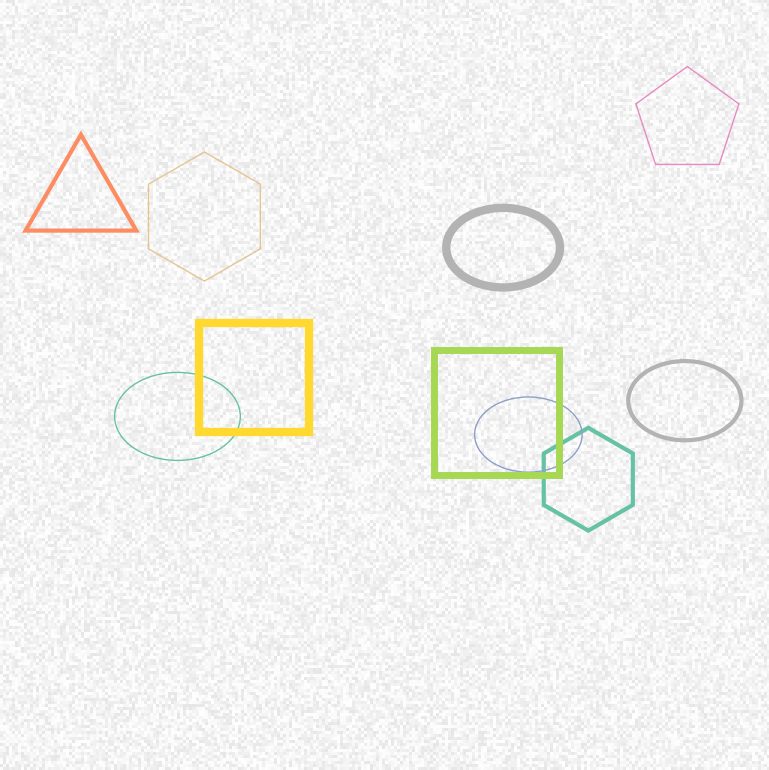[{"shape": "oval", "thickness": 0.5, "radius": 0.41, "center": [0.23, 0.459]}, {"shape": "hexagon", "thickness": 1.5, "radius": 0.33, "center": [0.764, 0.378]}, {"shape": "triangle", "thickness": 1.5, "radius": 0.42, "center": [0.105, 0.742]}, {"shape": "oval", "thickness": 0.5, "radius": 0.35, "center": [0.686, 0.436]}, {"shape": "pentagon", "thickness": 0.5, "radius": 0.35, "center": [0.893, 0.843]}, {"shape": "square", "thickness": 2.5, "radius": 0.41, "center": [0.645, 0.464]}, {"shape": "square", "thickness": 3, "radius": 0.36, "center": [0.33, 0.51]}, {"shape": "hexagon", "thickness": 0.5, "radius": 0.42, "center": [0.265, 0.719]}, {"shape": "oval", "thickness": 3, "radius": 0.37, "center": [0.653, 0.678]}, {"shape": "oval", "thickness": 1.5, "radius": 0.37, "center": [0.889, 0.48]}]